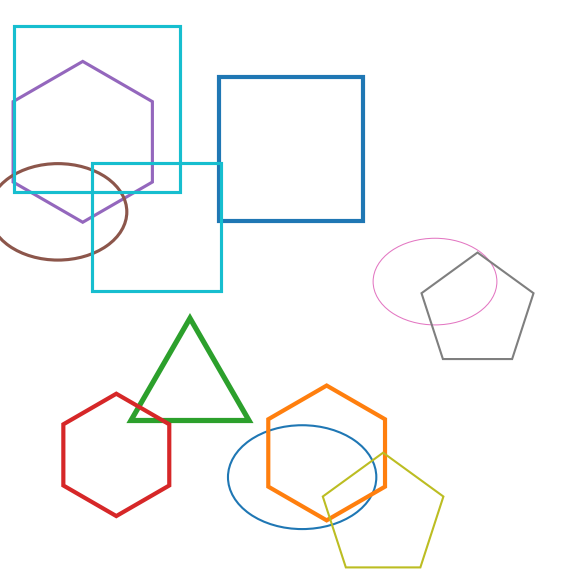[{"shape": "square", "thickness": 2, "radius": 0.62, "center": [0.503, 0.742]}, {"shape": "oval", "thickness": 1, "radius": 0.64, "center": [0.523, 0.173]}, {"shape": "hexagon", "thickness": 2, "radius": 0.58, "center": [0.566, 0.215]}, {"shape": "triangle", "thickness": 2.5, "radius": 0.59, "center": [0.329, 0.33]}, {"shape": "hexagon", "thickness": 2, "radius": 0.53, "center": [0.201, 0.211]}, {"shape": "hexagon", "thickness": 1.5, "radius": 0.7, "center": [0.143, 0.754]}, {"shape": "oval", "thickness": 1.5, "radius": 0.6, "center": [0.1, 0.632]}, {"shape": "oval", "thickness": 0.5, "radius": 0.54, "center": [0.753, 0.512]}, {"shape": "pentagon", "thickness": 1, "radius": 0.51, "center": [0.827, 0.46]}, {"shape": "pentagon", "thickness": 1, "radius": 0.55, "center": [0.663, 0.105]}, {"shape": "square", "thickness": 1.5, "radius": 0.72, "center": [0.168, 0.81]}, {"shape": "square", "thickness": 1.5, "radius": 0.56, "center": [0.271, 0.606]}]